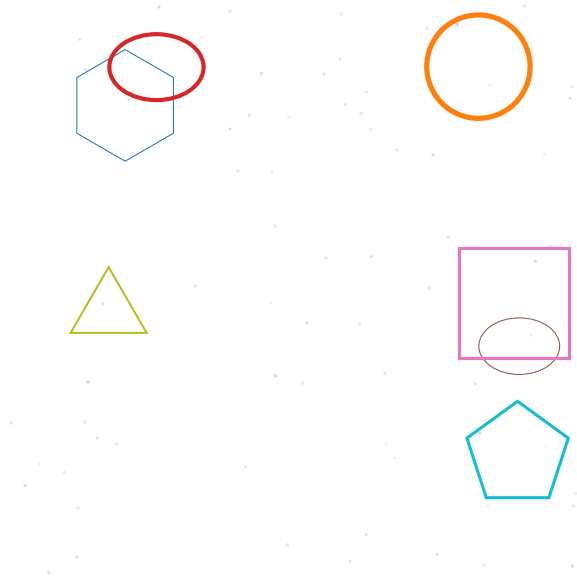[{"shape": "hexagon", "thickness": 0.5, "radius": 0.48, "center": [0.217, 0.817]}, {"shape": "circle", "thickness": 2.5, "radius": 0.45, "center": [0.828, 0.884]}, {"shape": "oval", "thickness": 2, "radius": 0.41, "center": [0.271, 0.883]}, {"shape": "oval", "thickness": 0.5, "radius": 0.35, "center": [0.899, 0.4]}, {"shape": "square", "thickness": 1.5, "radius": 0.48, "center": [0.89, 0.475]}, {"shape": "triangle", "thickness": 1, "radius": 0.38, "center": [0.188, 0.461]}, {"shape": "pentagon", "thickness": 1.5, "radius": 0.46, "center": [0.896, 0.212]}]